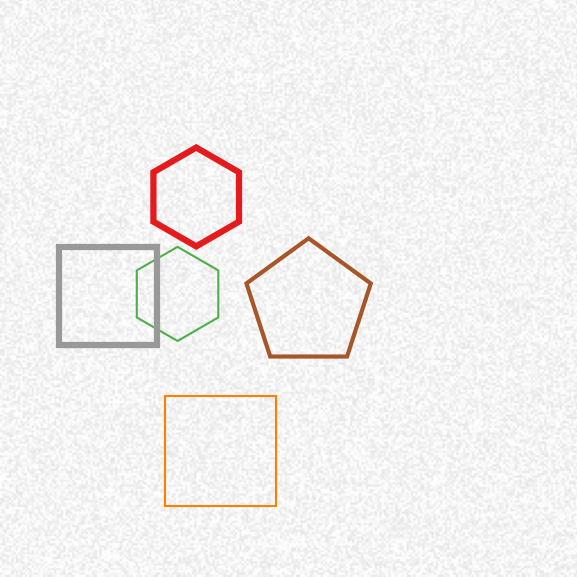[{"shape": "hexagon", "thickness": 3, "radius": 0.43, "center": [0.34, 0.658]}, {"shape": "hexagon", "thickness": 1, "radius": 0.41, "center": [0.307, 0.49]}, {"shape": "square", "thickness": 1, "radius": 0.48, "center": [0.382, 0.218]}, {"shape": "pentagon", "thickness": 2, "radius": 0.57, "center": [0.534, 0.473]}, {"shape": "square", "thickness": 3, "radius": 0.42, "center": [0.186, 0.486]}]